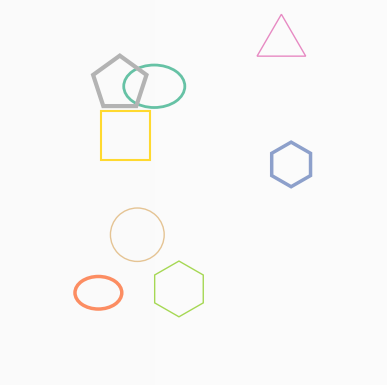[{"shape": "oval", "thickness": 2, "radius": 0.39, "center": [0.398, 0.776]}, {"shape": "oval", "thickness": 2.5, "radius": 0.3, "center": [0.254, 0.24]}, {"shape": "hexagon", "thickness": 2.5, "radius": 0.29, "center": [0.751, 0.573]}, {"shape": "triangle", "thickness": 1, "radius": 0.36, "center": [0.726, 0.89]}, {"shape": "hexagon", "thickness": 1, "radius": 0.36, "center": [0.462, 0.25]}, {"shape": "square", "thickness": 1.5, "radius": 0.32, "center": [0.325, 0.648]}, {"shape": "circle", "thickness": 1, "radius": 0.35, "center": [0.354, 0.39]}, {"shape": "pentagon", "thickness": 3, "radius": 0.36, "center": [0.309, 0.783]}]